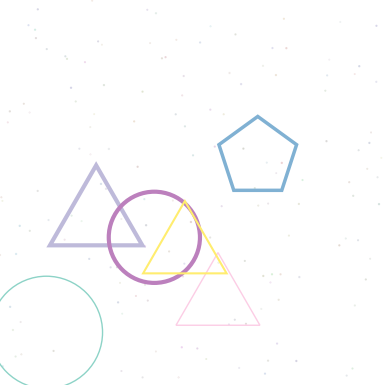[{"shape": "circle", "thickness": 1, "radius": 0.73, "center": [0.12, 0.137]}, {"shape": "triangle", "thickness": 3, "radius": 0.69, "center": [0.25, 0.432]}, {"shape": "pentagon", "thickness": 2.5, "radius": 0.53, "center": [0.67, 0.591]}, {"shape": "triangle", "thickness": 1, "radius": 0.63, "center": [0.566, 0.218]}, {"shape": "circle", "thickness": 3, "radius": 0.59, "center": [0.401, 0.384]}, {"shape": "triangle", "thickness": 1.5, "radius": 0.63, "center": [0.48, 0.353]}]